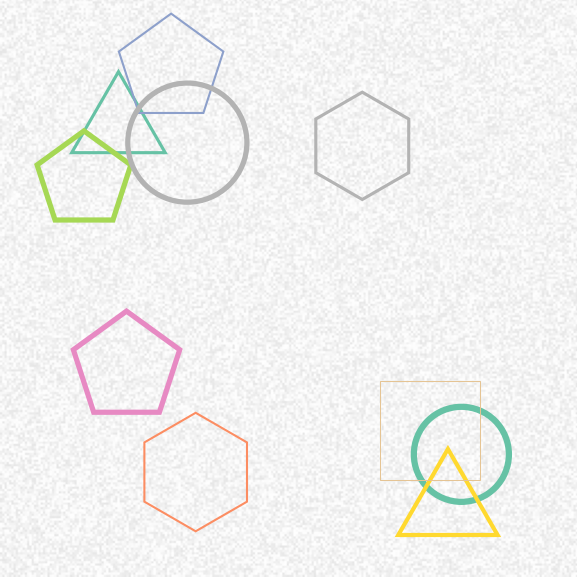[{"shape": "triangle", "thickness": 1.5, "radius": 0.47, "center": [0.205, 0.781]}, {"shape": "circle", "thickness": 3, "radius": 0.41, "center": [0.799, 0.212]}, {"shape": "hexagon", "thickness": 1, "radius": 0.51, "center": [0.339, 0.182]}, {"shape": "pentagon", "thickness": 1, "radius": 0.48, "center": [0.296, 0.88]}, {"shape": "pentagon", "thickness": 2.5, "radius": 0.48, "center": [0.219, 0.364]}, {"shape": "pentagon", "thickness": 2.5, "radius": 0.43, "center": [0.145, 0.687]}, {"shape": "triangle", "thickness": 2, "radius": 0.5, "center": [0.776, 0.122]}, {"shape": "square", "thickness": 0.5, "radius": 0.43, "center": [0.745, 0.254]}, {"shape": "circle", "thickness": 2.5, "radius": 0.52, "center": [0.324, 0.752]}, {"shape": "hexagon", "thickness": 1.5, "radius": 0.46, "center": [0.627, 0.747]}]